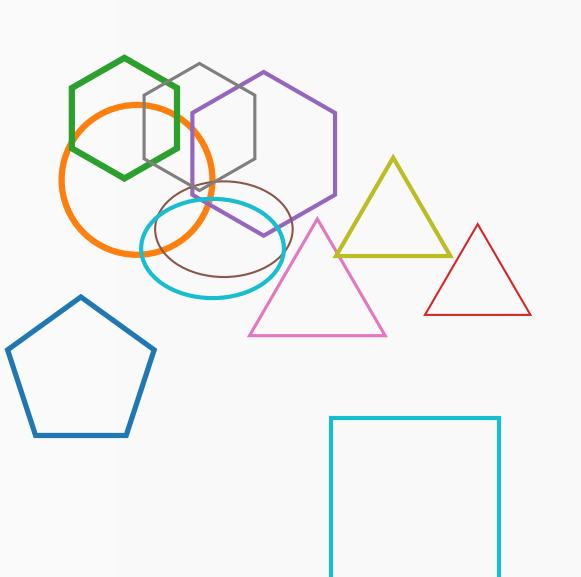[{"shape": "pentagon", "thickness": 2.5, "radius": 0.66, "center": [0.139, 0.352]}, {"shape": "circle", "thickness": 3, "radius": 0.65, "center": [0.236, 0.688]}, {"shape": "hexagon", "thickness": 3, "radius": 0.52, "center": [0.214, 0.795]}, {"shape": "triangle", "thickness": 1, "radius": 0.52, "center": [0.822, 0.506]}, {"shape": "hexagon", "thickness": 2, "radius": 0.71, "center": [0.454, 0.733]}, {"shape": "oval", "thickness": 1, "radius": 0.59, "center": [0.385, 0.602]}, {"shape": "triangle", "thickness": 1.5, "radius": 0.67, "center": [0.546, 0.485]}, {"shape": "hexagon", "thickness": 1.5, "radius": 0.55, "center": [0.343, 0.779]}, {"shape": "triangle", "thickness": 2, "radius": 0.57, "center": [0.676, 0.613]}, {"shape": "oval", "thickness": 2, "radius": 0.61, "center": [0.366, 0.569]}, {"shape": "square", "thickness": 2, "radius": 0.72, "center": [0.714, 0.131]}]